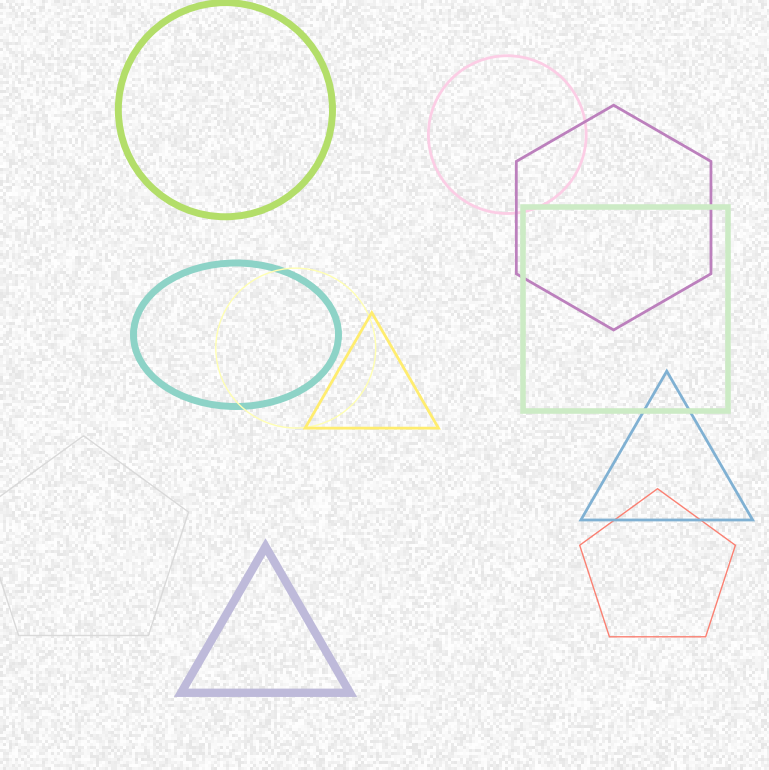[{"shape": "oval", "thickness": 2.5, "radius": 0.67, "center": [0.306, 0.565]}, {"shape": "circle", "thickness": 0.5, "radius": 0.52, "center": [0.384, 0.548]}, {"shape": "triangle", "thickness": 3, "radius": 0.63, "center": [0.345, 0.164]}, {"shape": "pentagon", "thickness": 0.5, "radius": 0.53, "center": [0.854, 0.259]}, {"shape": "triangle", "thickness": 1, "radius": 0.64, "center": [0.866, 0.389]}, {"shape": "circle", "thickness": 2.5, "radius": 0.7, "center": [0.293, 0.858]}, {"shape": "circle", "thickness": 1, "radius": 0.51, "center": [0.659, 0.825]}, {"shape": "pentagon", "thickness": 0.5, "radius": 0.72, "center": [0.108, 0.291]}, {"shape": "hexagon", "thickness": 1, "radius": 0.73, "center": [0.797, 0.717]}, {"shape": "square", "thickness": 2, "radius": 0.66, "center": [0.812, 0.599]}, {"shape": "triangle", "thickness": 1, "radius": 0.5, "center": [0.483, 0.494]}]